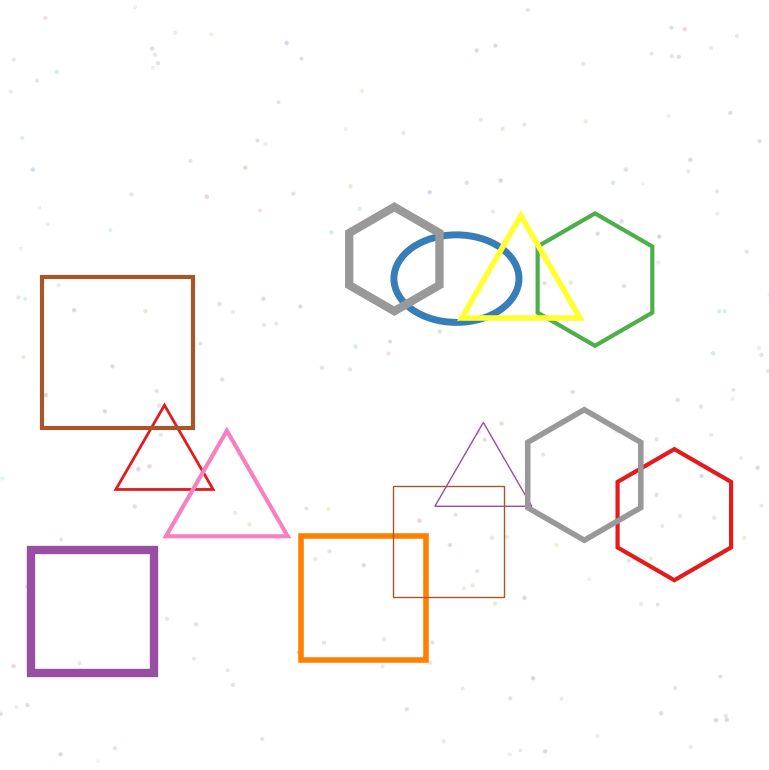[{"shape": "triangle", "thickness": 1, "radius": 0.36, "center": [0.214, 0.401]}, {"shape": "hexagon", "thickness": 1.5, "radius": 0.43, "center": [0.876, 0.332]}, {"shape": "oval", "thickness": 2.5, "radius": 0.41, "center": [0.593, 0.638]}, {"shape": "hexagon", "thickness": 1.5, "radius": 0.43, "center": [0.773, 0.637]}, {"shape": "square", "thickness": 3, "radius": 0.4, "center": [0.12, 0.206]}, {"shape": "triangle", "thickness": 0.5, "radius": 0.36, "center": [0.628, 0.379]}, {"shape": "square", "thickness": 2, "radius": 0.4, "center": [0.472, 0.223]}, {"shape": "triangle", "thickness": 2, "radius": 0.44, "center": [0.676, 0.631]}, {"shape": "square", "thickness": 0.5, "radius": 0.36, "center": [0.583, 0.296]}, {"shape": "square", "thickness": 1.5, "radius": 0.49, "center": [0.152, 0.542]}, {"shape": "triangle", "thickness": 1.5, "radius": 0.46, "center": [0.295, 0.349]}, {"shape": "hexagon", "thickness": 3, "radius": 0.34, "center": [0.512, 0.664]}, {"shape": "hexagon", "thickness": 2, "radius": 0.42, "center": [0.759, 0.383]}]